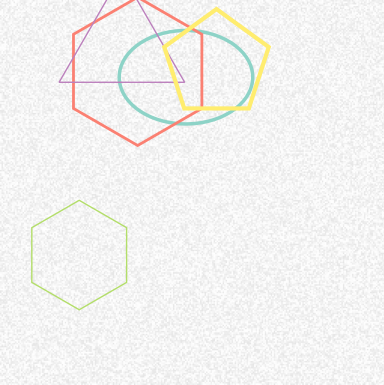[{"shape": "oval", "thickness": 2.5, "radius": 0.87, "center": [0.483, 0.799]}, {"shape": "hexagon", "thickness": 2, "radius": 0.96, "center": [0.358, 0.815]}, {"shape": "hexagon", "thickness": 1, "radius": 0.71, "center": [0.206, 0.338]}, {"shape": "triangle", "thickness": 1, "radius": 0.94, "center": [0.317, 0.88]}, {"shape": "pentagon", "thickness": 3, "radius": 0.71, "center": [0.562, 0.834]}]